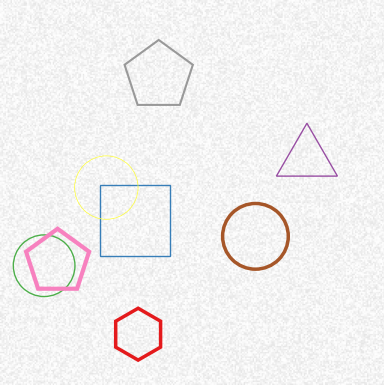[{"shape": "hexagon", "thickness": 2.5, "radius": 0.34, "center": [0.359, 0.132]}, {"shape": "square", "thickness": 1, "radius": 0.46, "center": [0.351, 0.427]}, {"shape": "circle", "thickness": 1, "radius": 0.4, "center": [0.115, 0.31]}, {"shape": "triangle", "thickness": 1, "radius": 0.46, "center": [0.797, 0.588]}, {"shape": "circle", "thickness": 0.5, "radius": 0.41, "center": [0.276, 0.513]}, {"shape": "circle", "thickness": 2.5, "radius": 0.43, "center": [0.663, 0.386]}, {"shape": "pentagon", "thickness": 3, "radius": 0.43, "center": [0.15, 0.32]}, {"shape": "pentagon", "thickness": 1.5, "radius": 0.47, "center": [0.412, 0.803]}]